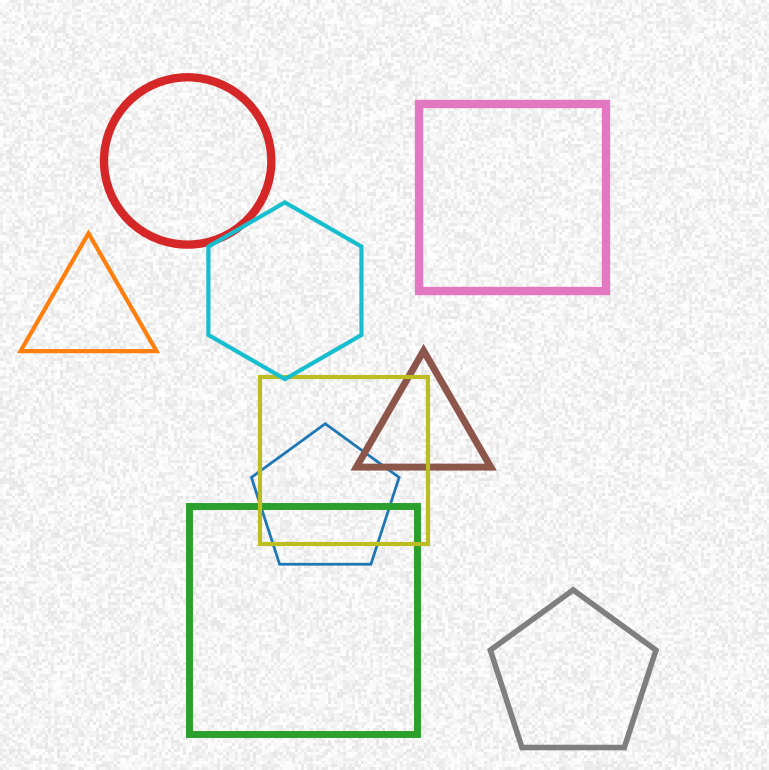[{"shape": "pentagon", "thickness": 1, "radius": 0.5, "center": [0.422, 0.349]}, {"shape": "triangle", "thickness": 1.5, "radius": 0.51, "center": [0.115, 0.595]}, {"shape": "square", "thickness": 2.5, "radius": 0.74, "center": [0.393, 0.195]}, {"shape": "circle", "thickness": 3, "radius": 0.54, "center": [0.244, 0.791]}, {"shape": "triangle", "thickness": 2.5, "radius": 0.5, "center": [0.55, 0.444]}, {"shape": "square", "thickness": 3, "radius": 0.6, "center": [0.665, 0.743]}, {"shape": "pentagon", "thickness": 2, "radius": 0.57, "center": [0.744, 0.121]}, {"shape": "square", "thickness": 1.5, "radius": 0.54, "center": [0.447, 0.402]}, {"shape": "hexagon", "thickness": 1.5, "radius": 0.57, "center": [0.37, 0.622]}]